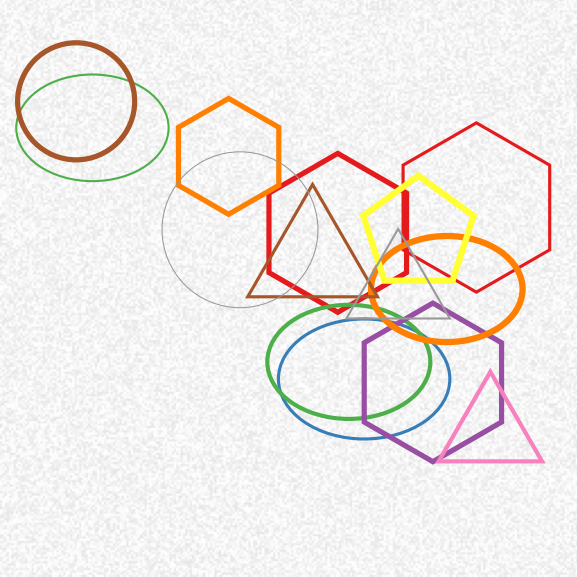[{"shape": "hexagon", "thickness": 1.5, "radius": 0.73, "center": [0.825, 0.64]}, {"shape": "hexagon", "thickness": 2.5, "radius": 0.69, "center": [0.585, 0.596]}, {"shape": "oval", "thickness": 1.5, "radius": 0.74, "center": [0.631, 0.343]}, {"shape": "oval", "thickness": 1, "radius": 0.66, "center": [0.16, 0.778]}, {"shape": "oval", "thickness": 2, "radius": 0.71, "center": [0.604, 0.373]}, {"shape": "hexagon", "thickness": 2.5, "radius": 0.69, "center": [0.75, 0.337]}, {"shape": "hexagon", "thickness": 2.5, "radius": 0.5, "center": [0.396, 0.728]}, {"shape": "oval", "thickness": 3, "radius": 0.66, "center": [0.774, 0.499]}, {"shape": "pentagon", "thickness": 3, "radius": 0.5, "center": [0.725, 0.594]}, {"shape": "circle", "thickness": 2.5, "radius": 0.51, "center": [0.132, 0.824]}, {"shape": "triangle", "thickness": 1.5, "radius": 0.65, "center": [0.541, 0.55]}, {"shape": "triangle", "thickness": 2, "radius": 0.52, "center": [0.849, 0.252]}, {"shape": "circle", "thickness": 0.5, "radius": 0.67, "center": [0.416, 0.601]}, {"shape": "triangle", "thickness": 1, "radius": 0.52, "center": [0.689, 0.499]}]